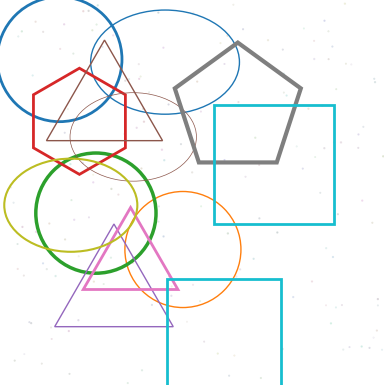[{"shape": "circle", "thickness": 2, "radius": 0.81, "center": [0.155, 0.846]}, {"shape": "oval", "thickness": 1, "radius": 0.97, "center": [0.429, 0.839]}, {"shape": "circle", "thickness": 1, "radius": 0.75, "center": [0.475, 0.352]}, {"shape": "circle", "thickness": 2.5, "radius": 0.78, "center": [0.249, 0.446]}, {"shape": "hexagon", "thickness": 2, "radius": 0.69, "center": [0.206, 0.685]}, {"shape": "triangle", "thickness": 1, "radius": 0.89, "center": [0.296, 0.24]}, {"shape": "oval", "thickness": 0.5, "radius": 0.82, "center": [0.346, 0.644]}, {"shape": "triangle", "thickness": 1, "radius": 0.87, "center": [0.271, 0.722]}, {"shape": "triangle", "thickness": 2, "radius": 0.71, "center": [0.339, 0.319]}, {"shape": "pentagon", "thickness": 3, "radius": 0.86, "center": [0.618, 0.717]}, {"shape": "oval", "thickness": 1.5, "radius": 0.86, "center": [0.184, 0.467]}, {"shape": "square", "thickness": 2, "radius": 0.74, "center": [0.582, 0.127]}, {"shape": "square", "thickness": 2, "radius": 0.78, "center": [0.711, 0.573]}]